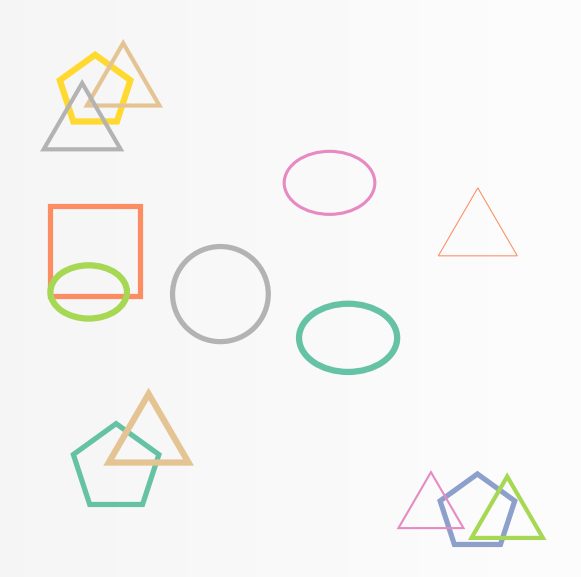[{"shape": "oval", "thickness": 3, "radius": 0.42, "center": [0.599, 0.414]}, {"shape": "pentagon", "thickness": 2.5, "radius": 0.39, "center": [0.2, 0.188]}, {"shape": "triangle", "thickness": 0.5, "radius": 0.39, "center": [0.822, 0.595]}, {"shape": "square", "thickness": 2.5, "radius": 0.39, "center": [0.164, 0.564]}, {"shape": "pentagon", "thickness": 2.5, "radius": 0.34, "center": [0.821, 0.111]}, {"shape": "oval", "thickness": 1.5, "radius": 0.39, "center": [0.567, 0.683]}, {"shape": "triangle", "thickness": 1, "radius": 0.32, "center": [0.741, 0.117]}, {"shape": "oval", "thickness": 3, "radius": 0.33, "center": [0.153, 0.494]}, {"shape": "triangle", "thickness": 2, "radius": 0.35, "center": [0.873, 0.103]}, {"shape": "pentagon", "thickness": 3, "radius": 0.32, "center": [0.164, 0.84]}, {"shape": "triangle", "thickness": 3, "radius": 0.4, "center": [0.256, 0.238]}, {"shape": "triangle", "thickness": 2, "radius": 0.36, "center": [0.212, 0.852]}, {"shape": "triangle", "thickness": 2, "radius": 0.38, "center": [0.141, 0.779]}, {"shape": "circle", "thickness": 2.5, "radius": 0.41, "center": [0.379, 0.49]}]